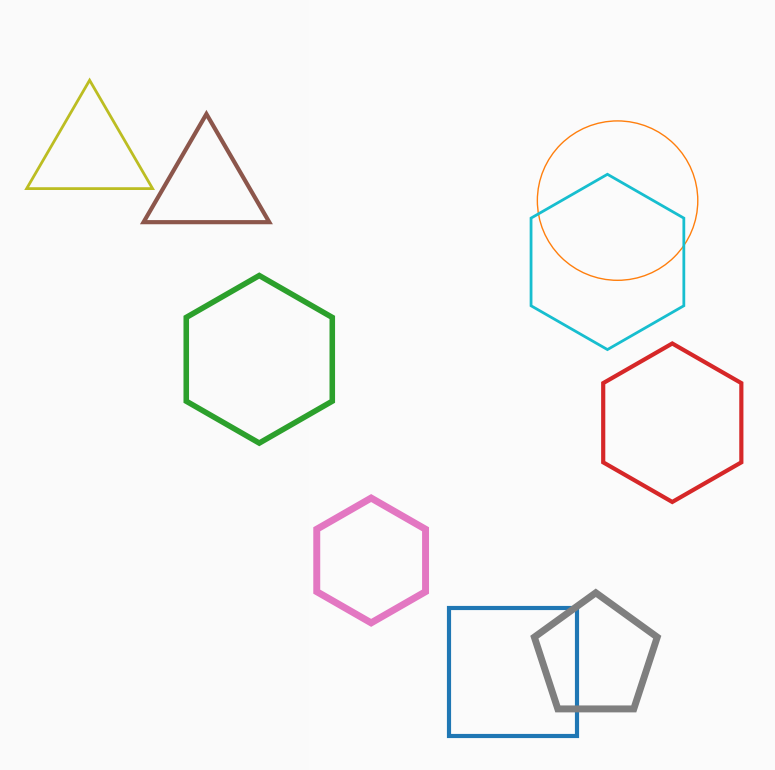[{"shape": "square", "thickness": 1.5, "radius": 0.41, "center": [0.662, 0.127]}, {"shape": "circle", "thickness": 0.5, "radius": 0.52, "center": [0.797, 0.739]}, {"shape": "hexagon", "thickness": 2, "radius": 0.54, "center": [0.335, 0.533]}, {"shape": "hexagon", "thickness": 1.5, "radius": 0.51, "center": [0.867, 0.451]}, {"shape": "triangle", "thickness": 1.5, "radius": 0.47, "center": [0.266, 0.758]}, {"shape": "hexagon", "thickness": 2.5, "radius": 0.41, "center": [0.479, 0.272]}, {"shape": "pentagon", "thickness": 2.5, "radius": 0.42, "center": [0.769, 0.147]}, {"shape": "triangle", "thickness": 1, "radius": 0.47, "center": [0.116, 0.802]}, {"shape": "hexagon", "thickness": 1, "radius": 0.57, "center": [0.784, 0.66]}]